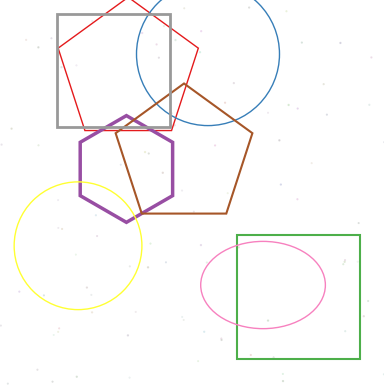[{"shape": "pentagon", "thickness": 1, "radius": 0.96, "center": [0.333, 0.816]}, {"shape": "circle", "thickness": 1, "radius": 0.93, "center": [0.54, 0.859]}, {"shape": "square", "thickness": 1.5, "radius": 0.8, "center": [0.774, 0.228]}, {"shape": "hexagon", "thickness": 2.5, "radius": 0.69, "center": [0.328, 0.561]}, {"shape": "circle", "thickness": 1, "radius": 0.83, "center": [0.203, 0.362]}, {"shape": "pentagon", "thickness": 1.5, "radius": 0.93, "center": [0.478, 0.596]}, {"shape": "oval", "thickness": 1, "radius": 0.81, "center": [0.683, 0.26]}, {"shape": "square", "thickness": 2, "radius": 0.73, "center": [0.294, 0.816]}]